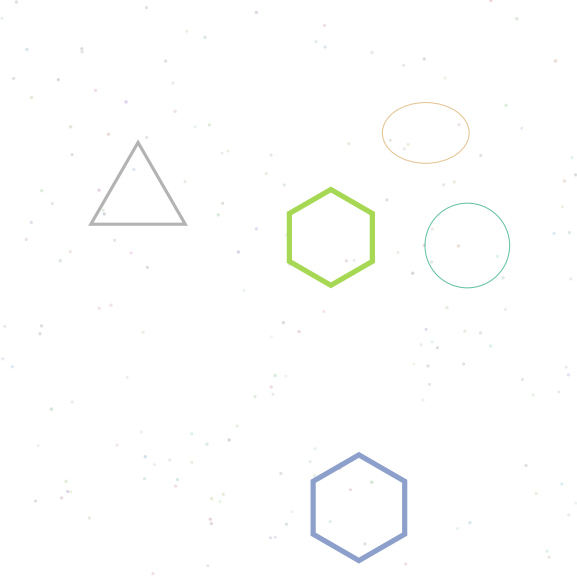[{"shape": "circle", "thickness": 0.5, "radius": 0.37, "center": [0.809, 0.574]}, {"shape": "hexagon", "thickness": 2.5, "radius": 0.46, "center": [0.621, 0.12]}, {"shape": "hexagon", "thickness": 2.5, "radius": 0.41, "center": [0.573, 0.588]}, {"shape": "oval", "thickness": 0.5, "radius": 0.38, "center": [0.737, 0.769]}, {"shape": "triangle", "thickness": 1.5, "radius": 0.47, "center": [0.239, 0.658]}]